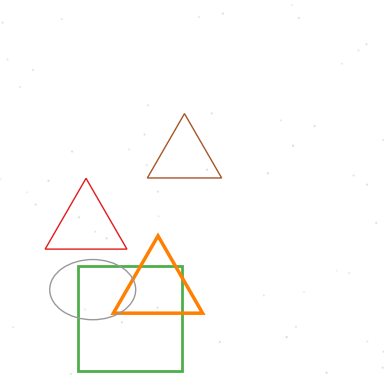[{"shape": "triangle", "thickness": 1, "radius": 0.61, "center": [0.223, 0.414]}, {"shape": "square", "thickness": 2, "radius": 0.68, "center": [0.338, 0.173]}, {"shape": "triangle", "thickness": 2.5, "radius": 0.67, "center": [0.41, 0.253]}, {"shape": "triangle", "thickness": 1, "radius": 0.56, "center": [0.479, 0.593]}, {"shape": "oval", "thickness": 1, "radius": 0.56, "center": [0.241, 0.248]}]